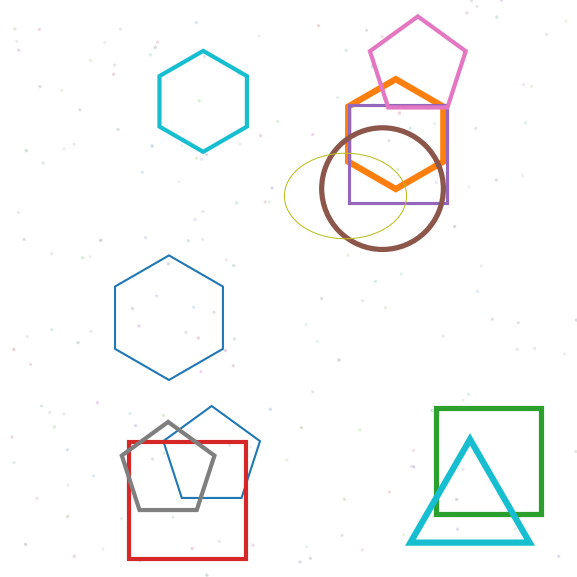[{"shape": "hexagon", "thickness": 1, "radius": 0.54, "center": [0.293, 0.449]}, {"shape": "pentagon", "thickness": 1, "radius": 0.44, "center": [0.367, 0.208]}, {"shape": "hexagon", "thickness": 3, "radius": 0.48, "center": [0.685, 0.767]}, {"shape": "square", "thickness": 2.5, "radius": 0.46, "center": [0.846, 0.201]}, {"shape": "square", "thickness": 2, "radius": 0.51, "center": [0.325, 0.133]}, {"shape": "square", "thickness": 1.5, "radius": 0.43, "center": [0.689, 0.732]}, {"shape": "circle", "thickness": 2.5, "radius": 0.53, "center": [0.662, 0.673]}, {"shape": "pentagon", "thickness": 2, "radius": 0.44, "center": [0.724, 0.884]}, {"shape": "pentagon", "thickness": 2, "radius": 0.42, "center": [0.291, 0.184]}, {"shape": "oval", "thickness": 0.5, "radius": 0.53, "center": [0.598, 0.66]}, {"shape": "hexagon", "thickness": 2, "radius": 0.44, "center": [0.352, 0.824]}, {"shape": "triangle", "thickness": 3, "radius": 0.6, "center": [0.814, 0.119]}]